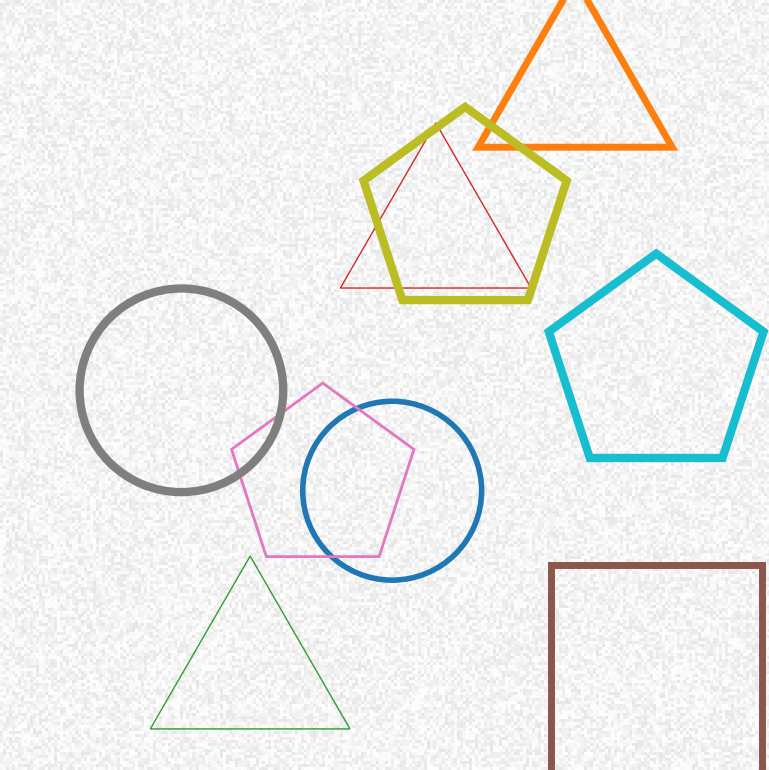[{"shape": "circle", "thickness": 2, "radius": 0.58, "center": [0.509, 0.363]}, {"shape": "triangle", "thickness": 2.5, "radius": 0.73, "center": [0.747, 0.882]}, {"shape": "triangle", "thickness": 0.5, "radius": 0.75, "center": [0.325, 0.128]}, {"shape": "triangle", "thickness": 0.5, "radius": 0.72, "center": [0.566, 0.697]}, {"shape": "square", "thickness": 2.5, "radius": 0.69, "center": [0.853, 0.129]}, {"shape": "pentagon", "thickness": 1, "radius": 0.62, "center": [0.419, 0.378]}, {"shape": "circle", "thickness": 3, "radius": 0.66, "center": [0.236, 0.493]}, {"shape": "pentagon", "thickness": 3, "radius": 0.69, "center": [0.604, 0.722]}, {"shape": "pentagon", "thickness": 3, "radius": 0.73, "center": [0.852, 0.524]}]